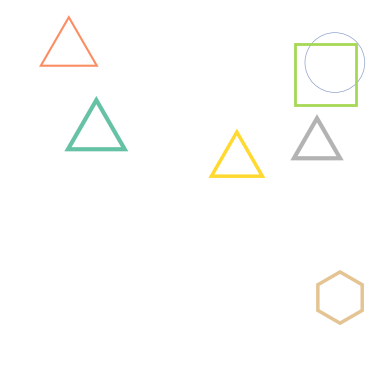[{"shape": "triangle", "thickness": 3, "radius": 0.43, "center": [0.25, 0.655]}, {"shape": "triangle", "thickness": 1.5, "radius": 0.42, "center": [0.179, 0.871]}, {"shape": "circle", "thickness": 0.5, "radius": 0.39, "center": [0.87, 0.838]}, {"shape": "square", "thickness": 2, "radius": 0.4, "center": [0.845, 0.807]}, {"shape": "triangle", "thickness": 2.5, "radius": 0.38, "center": [0.615, 0.581]}, {"shape": "hexagon", "thickness": 2.5, "radius": 0.33, "center": [0.883, 0.227]}, {"shape": "triangle", "thickness": 3, "radius": 0.35, "center": [0.823, 0.624]}]